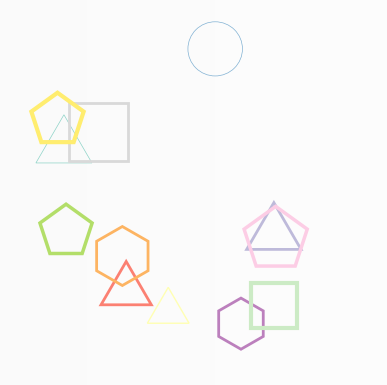[{"shape": "triangle", "thickness": 0.5, "radius": 0.42, "center": [0.165, 0.618]}, {"shape": "triangle", "thickness": 1, "radius": 0.31, "center": [0.434, 0.191]}, {"shape": "triangle", "thickness": 2, "radius": 0.4, "center": [0.707, 0.393]}, {"shape": "triangle", "thickness": 2, "radius": 0.38, "center": [0.326, 0.246]}, {"shape": "circle", "thickness": 0.5, "radius": 0.35, "center": [0.555, 0.873]}, {"shape": "hexagon", "thickness": 2, "radius": 0.38, "center": [0.316, 0.335]}, {"shape": "pentagon", "thickness": 2.5, "radius": 0.35, "center": [0.17, 0.399]}, {"shape": "pentagon", "thickness": 2.5, "radius": 0.43, "center": [0.711, 0.378]}, {"shape": "square", "thickness": 2, "radius": 0.38, "center": [0.254, 0.656]}, {"shape": "hexagon", "thickness": 2, "radius": 0.33, "center": [0.622, 0.159]}, {"shape": "square", "thickness": 3, "radius": 0.3, "center": [0.707, 0.207]}, {"shape": "pentagon", "thickness": 3, "radius": 0.35, "center": [0.148, 0.688]}]